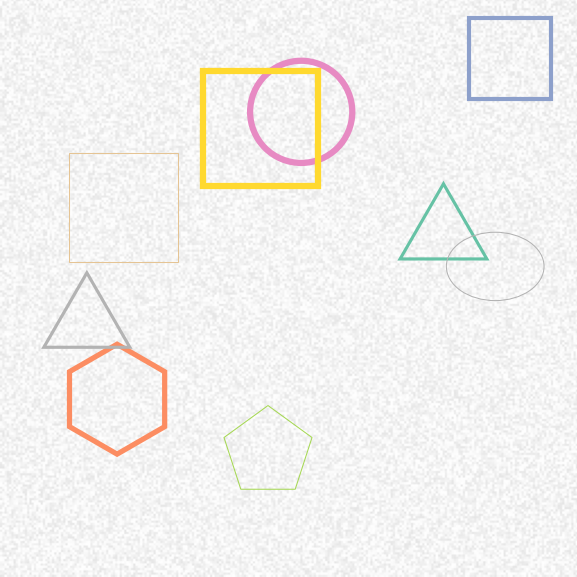[{"shape": "triangle", "thickness": 1.5, "radius": 0.43, "center": [0.768, 0.594]}, {"shape": "hexagon", "thickness": 2.5, "radius": 0.48, "center": [0.203, 0.308]}, {"shape": "square", "thickness": 2, "radius": 0.35, "center": [0.884, 0.898]}, {"shape": "circle", "thickness": 3, "radius": 0.44, "center": [0.522, 0.805]}, {"shape": "pentagon", "thickness": 0.5, "radius": 0.4, "center": [0.464, 0.217]}, {"shape": "square", "thickness": 3, "radius": 0.5, "center": [0.452, 0.776]}, {"shape": "square", "thickness": 0.5, "radius": 0.47, "center": [0.213, 0.64]}, {"shape": "oval", "thickness": 0.5, "radius": 0.42, "center": [0.858, 0.538]}, {"shape": "triangle", "thickness": 1.5, "radius": 0.43, "center": [0.15, 0.441]}]